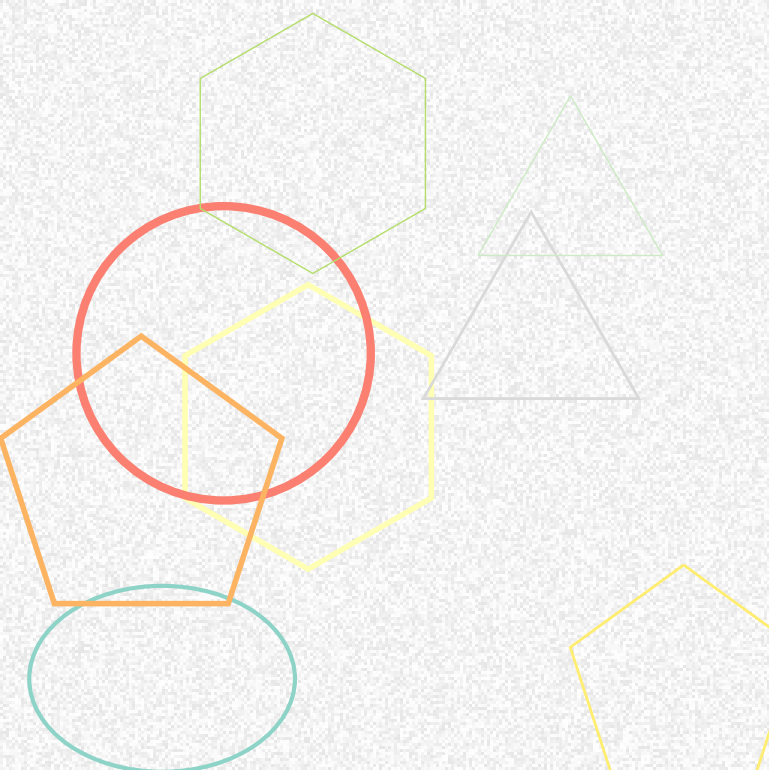[{"shape": "oval", "thickness": 1.5, "radius": 0.86, "center": [0.211, 0.118]}, {"shape": "hexagon", "thickness": 2, "radius": 0.92, "center": [0.4, 0.446]}, {"shape": "circle", "thickness": 3, "radius": 0.96, "center": [0.29, 0.541]}, {"shape": "pentagon", "thickness": 2, "radius": 0.96, "center": [0.183, 0.371]}, {"shape": "hexagon", "thickness": 0.5, "radius": 0.84, "center": [0.406, 0.814]}, {"shape": "triangle", "thickness": 1, "radius": 0.81, "center": [0.69, 0.563]}, {"shape": "triangle", "thickness": 0.5, "radius": 0.69, "center": [0.741, 0.737]}, {"shape": "pentagon", "thickness": 1, "radius": 0.77, "center": [0.888, 0.112]}]